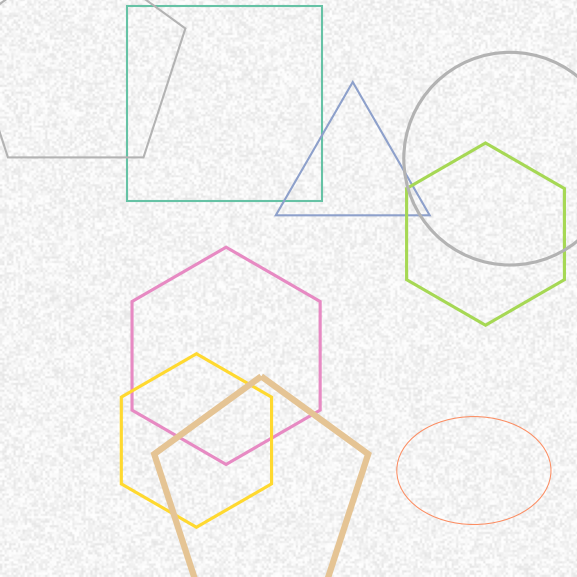[{"shape": "square", "thickness": 1, "radius": 0.84, "center": [0.389, 0.82]}, {"shape": "oval", "thickness": 0.5, "radius": 0.67, "center": [0.821, 0.184]}, {"shape": "triangle", "thickness": 1, "radius": 0.77, "center": [0.611, 0.703]}, {"shape": "hexagon", "thickness": 1.5, "radius": 0.94, "center": [0.391, 0.383]}, {"shape": "hexagon", "thickness": 1.5, "radius": 0.79, "center": [0.841, 0.594]}, {"shape": "hexagon", "thickness": 1.5, "radius": 0.75, "center": [0.34, 0.236]}, {"shape": "pentagon", "thickness": 3, "radius": 0.97, "center": [0.452, 0.153]}, {"shape": "circle", "thickness": 1.5, "radius": 0.92, "center": [0.883, 0.724]}, {"shape": "pentagon", "thickness": 1, "radius": 1.0, "center": [0.131, 0.888]}]